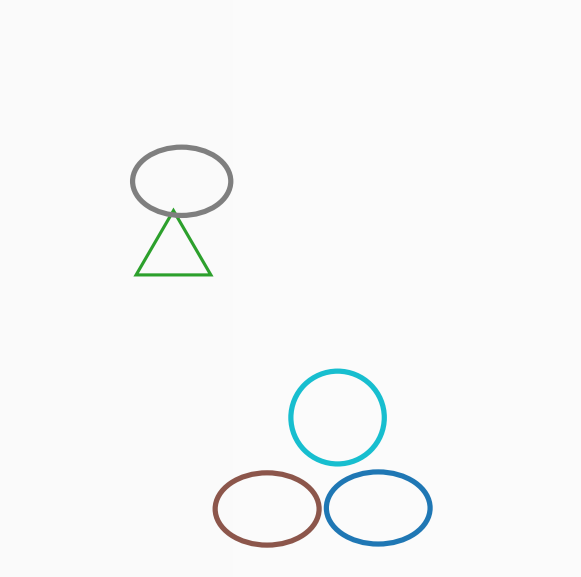[{"shape": "oval", "thickness": 2.5, "radius": 0.45, "center": [0.651, 0.12]}, {"shape": "triangle", "thickness": 1.5, "radius": 0.37, "center": [0.298, 0.56]}, {"shape": "oval", "thickness": 2.5, "radius": 0.45, "center": [0.46, 0.118]}, {"shape": "oval", "thickness": 2.5, "radius": 0.42, "center": [0.313, 0.685]}, {"shape": "circle", "thickness": 2.5, "radius": 0.4, "center": [0.581, 0.276]}]